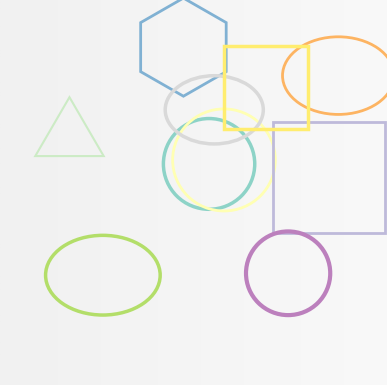[{"shape": "circle", "thickness": 2.5, "radius": 0.59, "center": [0.54, 0.574]}, {"shape": "circle", "thickness": 2, "radius": 0.66, "center": [0.578, 0.585]}, {"shape": "square", "thickness": 2, "radius": 0.72, "center": [0.85, 0.539]}, {"shape": "hexagon", "thickness": 2, "radius": 0.64, "center": [0.473, 0.878]}, {"shape": "oval", "thickness": 2, "radius": 0.72, "center": [0.873, 0.804]}, {"shape": "oval", "thickness": 2.5, "radius": 0.74, "center": [0.265, 0.285]}, {"shape": "oval", "thickness": 2.5, "radius": 0.63, "center": [0.553, 0.715]}, {"shape": "circle", "thickness": 3, "radius": 0.54, "center": [0.744, 0.29]}, {"shape": "triangle", "thickness": 1.5, "radius": 0.51, "center": [0.179, 0.646]}, {"shape": "square", "thickness": 2.5, "radius": 0.54, "center": [0.687, 0.774]}]